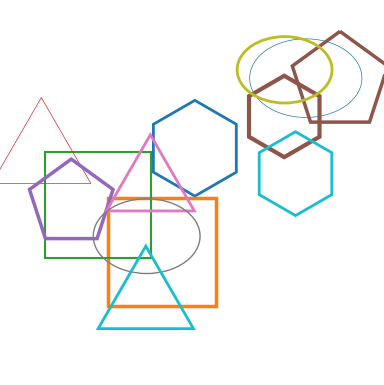[{"shape": "oval", "thickness": 0.5, "radius": 0.73, "center": [0.794, 0.797]}, {"shape": "hexagon", "thickness": 2, "radius": 0.62, "center": [0.506, 0.615]}, {"shape": "square", "thickness": 2.5, "radius": 0.7, "center": [0.42, 0.345]}, {"shape": "square", "thickness": 1.5, "radius": 0.69, "center": [0.254, 0.468]}, {"shape": "triangle", "thickness": 0.5, "radius": 0.74, "center": [0.107, 0.598]}, {"shape": "pentagon", "thickness": 2.5, "radius": 0.57, "center": [0.185, 0.473]}, {"shape": "pentagon", "thickness": 2.5, "radius": 0.65, "center": [0.883, 0.788]}, {"shape": "hexagon", "thickness": 3, "radius": 0.53, "center": [0.738, 0.697]}, {"shape": "triangle", "thickness": 2, "radius": 0.66, "center": [0.391, 0.518]}, {"shape": "oval", "thickness": 1, "radius": 0.69, "center": [0.381, 0.387]}, {"shape": "oval", "thickness": 2, "radius": 0.62, "center": [0.739, 0.819]}, {"shape": "hexagon", "thickness": 2, "radius": 0.54, "center": [0.768, 0.549]}, {"shape": "triangle", "thickness": 2, "radius": 0.71, "center": [0.379, 0.218]}]